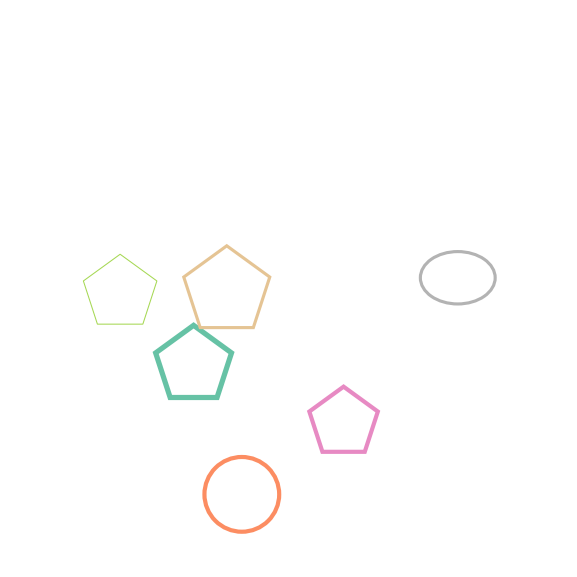[{"shape": "pentagon", "thickness": 2.5, "radius": 0.35, "center": [0.335, 0.367]}, {"shape": "circle", "thickness": 2, "radius": 0.32, "center": [0.419, 0.143]}, {"shape": "pentagon", "thickness": 2, "radius": 0.31, "center": [0.595, 0.267]}, {"shape": "pentagon", "thickness": 0.5, "radius": 0.33, "center": [0.208, 0.492]}, {"shape": "pentagon", "thickness": 1.5, "radius": 0.39, "center": [0.393, 0.495]}, {"shape": "oval", "thickness": 1.5, "radius": 0.32, "center": [0.793, 0.518]}]